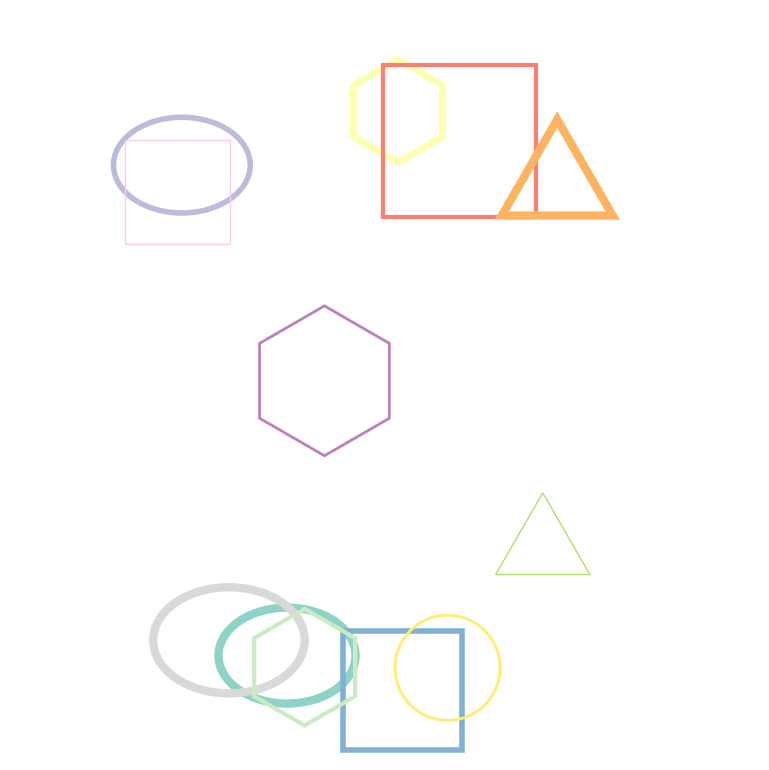[{"shape": "oval", "thickness": 3, "radius": 0.44, "center": [0.373, 0.149]}, {"shape": "hexagon", "thickness": 2.5, "radius": 0.33, "center": [0.517, 0.856]}, {"shape": "oval", "thickness": 2, "radius": 0.44, "center": [0.236, 0.786]}, {"shape": "square", "thickness": 1.5, "radius": 0.5, "center": [0.596, 0.817]}, {"shape": "square", "thickness": 2, "radius": 0.39, "center": [0.523, 0.103]}, {"shape": "triangle", "thickness": 3, "radius": 0.42, "center": [0.724, 0.762]}, {"shape": "triangle", "thickness": 0.5, "radius": 0.35, "center": [0.705, 0.289]}, {"shape": "square", "thickness": 0.5, "radius": 0.34, "center": [0.231, 0.75]}, {"shape": "oval", "thickness": 3, "radius": 0.49, "center": [0.297, 0.168]}, {"shape": "hexagon", "thickness": 1, "radius": 0.49, "center": [0.421, 0.505]}, {"shape": "hexagon", "thickness": 1.5, "radius": 0.38, "center": [0.396, 0.133]}, {"shape": "circle", "thickness": 1, "radius": 0.34, "center": [0.581, 0.133]}]